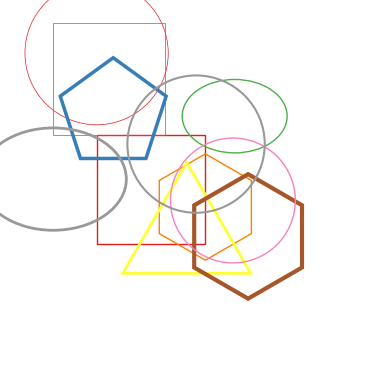[{"shape": "square", "thickness": 1, "radius": 0.7, "center": [0.392, 0.507]}, {"shape": "circle", "thickness": 0.5, "radius": 0.93, "center": [0.251, 0.862]}, {"shape": "pentagon", "thickness": 2.5, "radius": 0.72, "center": [0.294, 0.705]}, {"shape": "oval", "thickness": 1, "radius": 0.68, "center": [0.61, 0.698]}, {"shape": "square", "thickness": 0.5, "radius": 0.73, "center": [0.282, 0.794]}, {"shape": "hexagon", "thickness": 1, "radius": 0.69, "center": [0.533, 0.462]}, {"shape": "triangle", "thickness": 2, "radius": 0.96, "center": [0.485, 0.386]}, {"shape": "hexagon", "thickness": 3, "radius": 0.81, "center": [0.644, 0.386]}, {"shape": "circle", "thickness": 1, "radius": 0.81, "center": [0.605, 0.479]}, {"shape": "circle", "thickness": 1.5, "radius": 0.89, "center": [0.509, 0.626]}, {"shape": "oval", "thickness": 2, "radius": 0.95, "center": [0.138, 0.535]}]